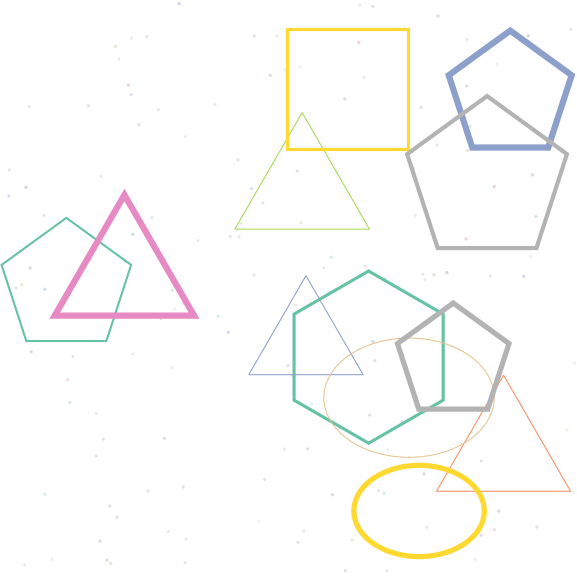[{"shape": "pentagon", "thickness": 1, "radius": 0.59, "center": [0.115, 0.504]}, {"shape": "hexagon", "thickness": 1.5, "radius": 0.75, "center": [0.638, 0.381]}, {"shape": "triangle", "thickness": 0.5, "radius": 0.67, "center": [0.872, 0.216]}, {"shape": "triangle", "thickness": 0.5, "radius": 0.57, "center": [0.53, 0.407]}, {"shape": "pentagon", "thickness": 3, "radius": 0.56, "center": [0.883, 0.834]}, {"shape": "triangle", "thickness": 3, "radius": 0.7, "center": [0.215, 0.522]}, {"shape": "triangle", "thickness": 0.5, "radius": 0.67, "center": [0.523, 0.67]}, {"shape": "square", "thickness": 1.5, "radius": 0.52, "center": [0.601, 0.845]}, {"shape": "oval", "thickness": 2.5, "radius": 0.56, "center": [0.726, 0.114]}, {"shape": "oval", "thickness": 0.5, "radius": 0.74, "center": [0.708, 0.311]}, {"shape": "pentagon", "thickness": 2.5, "radius": 0.51, "center": [0.785, 0.373]}, {"shape": "pentagon", "thickness": 2, "radius": 0.73, "center": [0.843, 0.687]}]